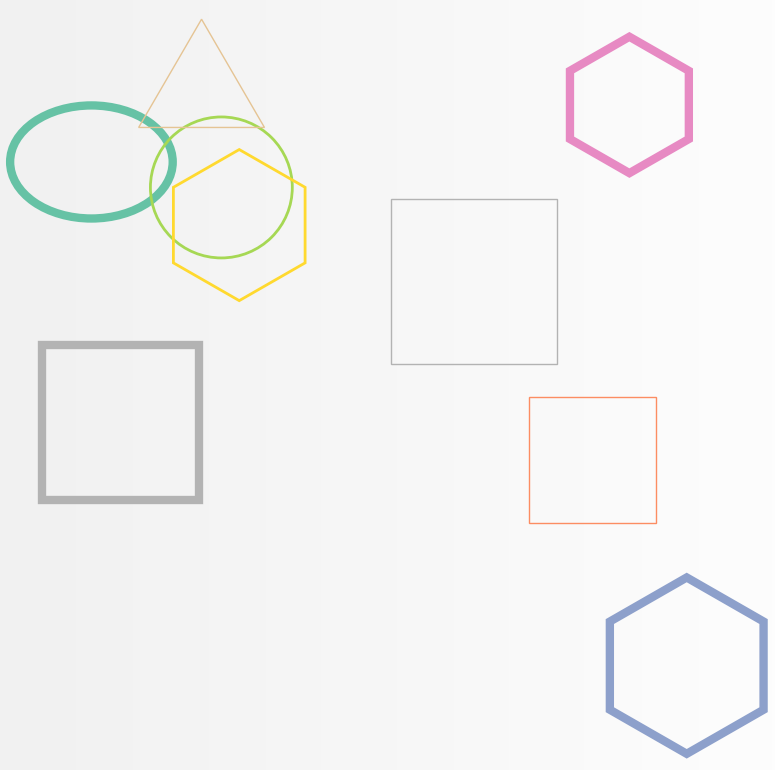[{"shape": "oval", "thickness": 3, "radius": 0.52, "center": [0.118, 0.79]}, {"shape": "square", "thickness": 0.5, "radius": 0.41, "center": [0.764, 0.403]}, {"shape": "hexagon", "thickness": 3, "radius": 0.57, "center": [0.886, 0.136]}, {"shape": "hexagon", "thickness": 3, "radius": 0.44, "center": [0.812, 0.864]}, {"shape": "circle", "thickness": 1, "radius": 0.46, "center": [0.286, 0.757]}, {"shape": "hexagon", "thickness": 1, "radius": 0.49, "center": [0.309, 0.708]}, {"shape": "triangle", "thickness": 0.5, "radius": 0.47, "center": [0.26, 0.881]}, {"shape": "square", "thickness": 0.5, "radius": 0.53, "center": [0.612, 0.634]}, {"shape": "square", "thickness": 3, "radius": 0.5, "center": [0.155, 0.452]}]